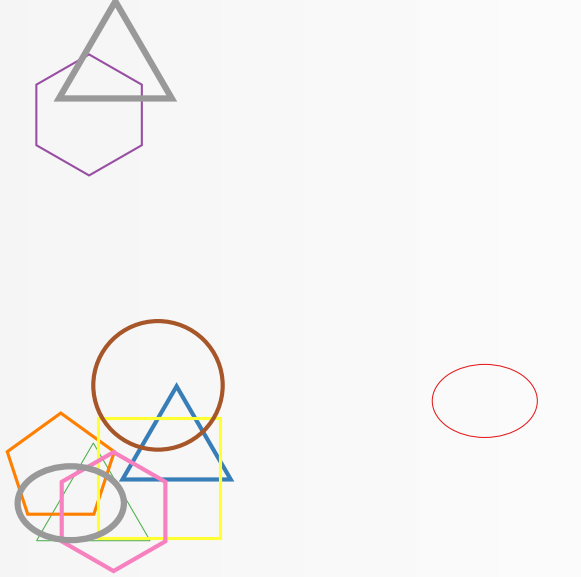[{"shape": "oval", "thickness": 0.5, "radius": 0.45, "center": [0.834, 0.305]}, {"shape": "triangle", "thickness": 2, "radius": 0.54, "center": [0.304, 0.223]}, {"shape": "triangle", "thickness": 0.5, "radius": 0.56, "center": [0.161, 0.119]}, {"shape": "hexagon", "thickness": 1, "radius": 0.52, "center": [0.153, 0.8]}, {"shape": "pentagon", "thickness": 1.5, "radius": 0.48, "center": [0.105, 0.187]}, {"shape": "square", "thickness": 1.5, "radius": 0.52, "center": [0.274, 0.171]}, {"shape": "circle", "thickness": 2, "radius": 0.56, "center": [0.272, 0.332]}, {"shape": "hexagon", "thickness": 2, "radius": 0.51, "center": [0.195, 0.113]}, {"shape": "oval", "thickness": 3, "radius": 0.46, "center": [0.122, 0.128]}, {"shape": "triangle", "thickness": 3, "radius": 0.56, "center": [0.198, 0.885]}]